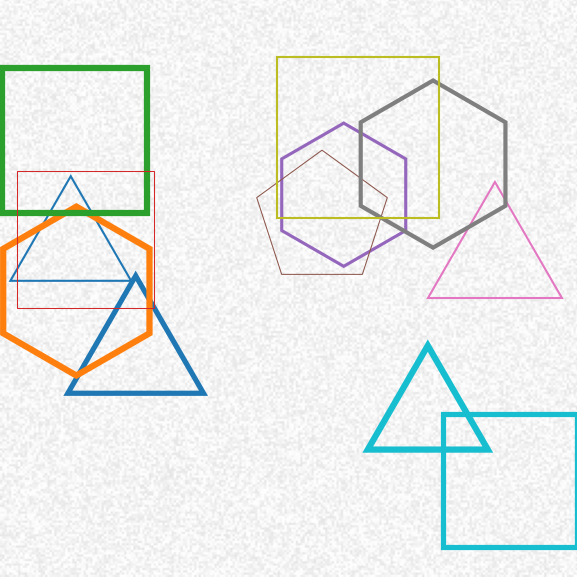[{"shape": "triangle", "thickness": 1, "radius": 0.6, "center": [0.122, 0.573]}, {"shape": "triangle", "thickness": 2.5, "radius": 0.68, "center": [0.235, 0.386]}, {"shape": "hexagon", "thickness": 3, "radius": 0.73, "center": [0.132, 0.495]}, {"shape": "square", "thickness": 3, "radius": 0.63, "center": [0.129, 0.755]}, {"shape": "square", "thickness": 0.5, "radius": 0.59, "center": [0.148, 0.584]}, {"shape": "hexagon", "thickness": 1.5, "radius": 0.62, "center": [0.595, 0.662]}, {"shape": "pentagon", "thickness": 0.5, "radius": 0.59, "center": [0.558, 0.62]}, {"shape": "triangle", "thickness": 1, "radius": 0.67, "center": [0.857, 0.55]}, {"shape": "hexagon", "thickness": 2, "radius": 0.72, "center": [0.75, 0.715]}, {"shape": "square", "thickness": 1, "radius": 0.7, "center": [0.62, 0.761]}, {"shape": "square", "thickness": 2.5, "radius": 0.58, "center": [0.883, 0.167]}, {"shape": "triangle", "thickness": 3, "radius": 0.6, "center": [0.741, 0.281]}]